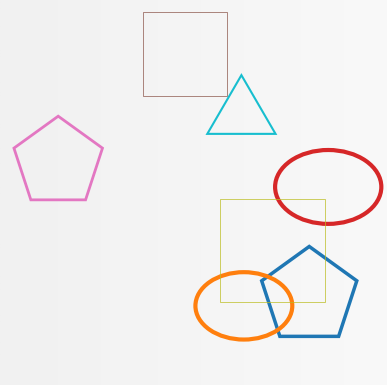[{"shape": "pentagon", "thickness": 2.5, "radius": 0.65, "center": [0.798, 0.231]}, {"shape": "oval", "thickness": 3, "radius": 0.62, "center": [0.629, 0.206]}, {"shape": "oval", "thickness": 3, "radius": 0.69, "center": [0.847, 0.514]}, {"shape": "square", "thickness": 0.5, "radius": 0.55, "center": [0.477, 0.859]}, {"shape": "pentagon", "thickness": 2, "radius": 0.6, "center": [0.15, 0.578]}, {"shape": "square", "thickness": 0.5, "radius": 0.67, "center": [0.703, 0.349]}, {"shape": "triangle", "thickness": 1.5, "radius": 0.51, "center": [0.623, 0.703]}]